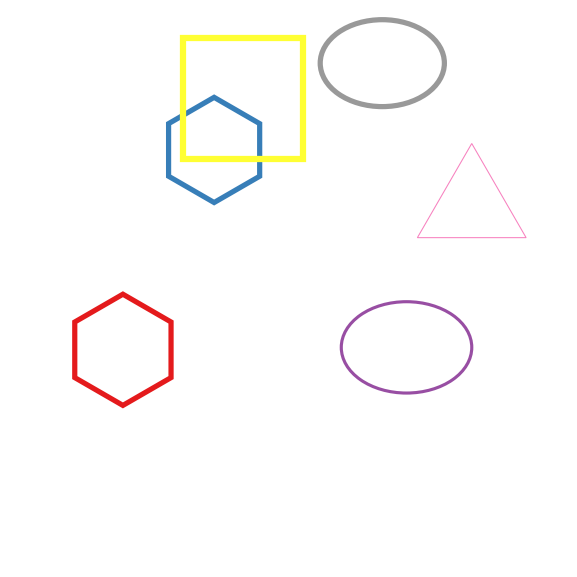[{"shape": "hexagon", "thickness": 2.5, "radius": 0.48, "center": [0.213, 0.393]}, {"shape": "hexagon", "thickness": 2.5, "radius": 0.46, "center": [0.371, 0.74]}, {"shape": "oval", "thickness": 1.5, "radius": 0.56, "center": [0.704, 0.398]}, {"shape": "square", "thickness": 3, "radius": 0.52, "center": [0.421, 0.829]}, {"shape": "triangle", "thickness": 0.5, "radius": 0.54, "center": [0.817, 0.642]}, {"shape": "oval", "thickness": 2.5, "radius": 0.54, "center": [0.662, 0.89]}]